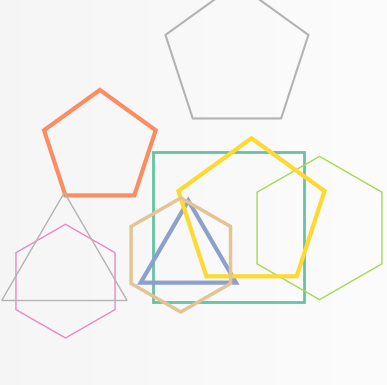[{"shape": "square", "thickness": 2, "radius": 0.98, "center": [0.59, 0.411]}, {"shape": "pentagon", "thickness": 3, "radius": 0.76, "center": [0.258, 0.615]}, {"shape": "triangle", "thickness": 3, "radius": 0.71, "center": [0.486, 0.337]}, {"shape": "hexagon", "thickness": 1, "radius": 0.74, "center": [0.169, 0.27]}, {"shape": "hexagon", "thickness": 1, "radius": 0.93, "center": [0.825, 0.408]}, {"shape": "pentagon", "thickness": 3, "radius": 0.99, "center": [0.649, 0.443]}, {"shape": "hexagon", "thickness": 2.5, "radius": 0.74, "center": [0.467, 0.338]}, {"shape": "triangle", "thickness": 1, "radius": 0.93, "center": [0.166, 0.313]}, {"shape": "pentagon", "thickness": 1.5, "radius": 0.97, "center": [0.611, 0.849]}]